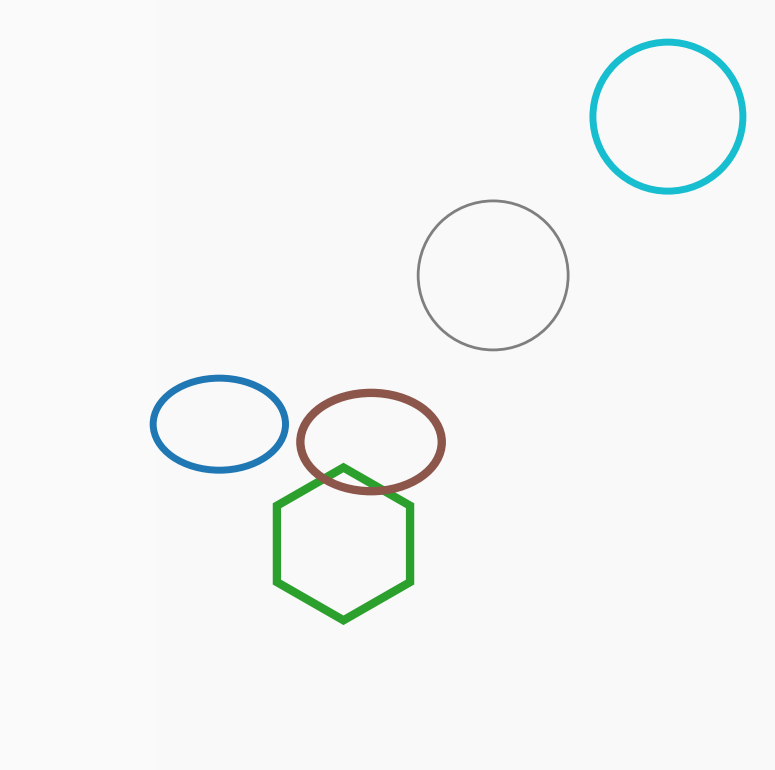[{"shape": "oval", "thickness": 2.5, "radius": 0.43, "center": [0.283, 0.449]}, {"shape": "hexagon", "thickness": 3, "radius": 0.5, "center": [0.443, 0.294]}, {"shape": "oval", "thickness": 3, "radius": 0.46, "center": [0.479, 0.426]}, {"shape": "circle", "thickness": 1, "radius": 0.48, "center": [0.636, 0.642]}, {"shape": "circle", "thickness": 2.5, "radius": 0.48, "center": [0.862, 0.849]}]